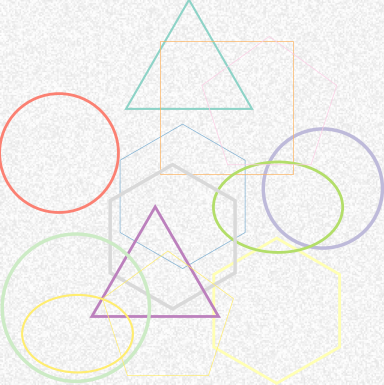[{"shape": "triangle", "thickness": 1.5, "radius": 0.94, "center": [0.491, 0.812]}, {"shape": "hexagon", "thickness": 2, "radius": 0.94, "center": [0.719, 0.193]}, {"shape": "circle", "thickness": 2.5, "radius": 0.77, "center": [0.839, 0.51]}, {"shape": "circle", "thickness": 2, "radius": 0.77, "center": [0.153, 0.602]}, {"shape": "hexagon", "thickness": 0.5, "radius": 0.94, "center": [0.474, 0.49]}, {"shape": "square", "thickness": 0.5, "radius": 0.86, "center": [0.589, 0.72]}, {"shape": "oval", "thickness": 2, "radius": 0.84, "center": [0.722, 0.462]}, {"shape": "pentagon", "thickness": 0.5, "radius": 0.92, "center": [0.7, 0.721]}, {"shape": "hexagon", "thickness": 2.5, "radius": 0.94, "center": [0.448, 0.385]}, {"shape": "triangle", "thickness": 2, "radius": 0.95, "center": [0.403, 0.273]}, {"shape": "circle", "thickness": 2.5, "radius": 0.96, "center": [0.197, 0.201]}, {"shape": "pentagon", "thickness": 0.5, "radius": 0.89, "center": [0.436, 0.169]}, {"shape": "oval", "thickness": 1.5, "radius": 0.72, "center": [0.201, 0.133]}]